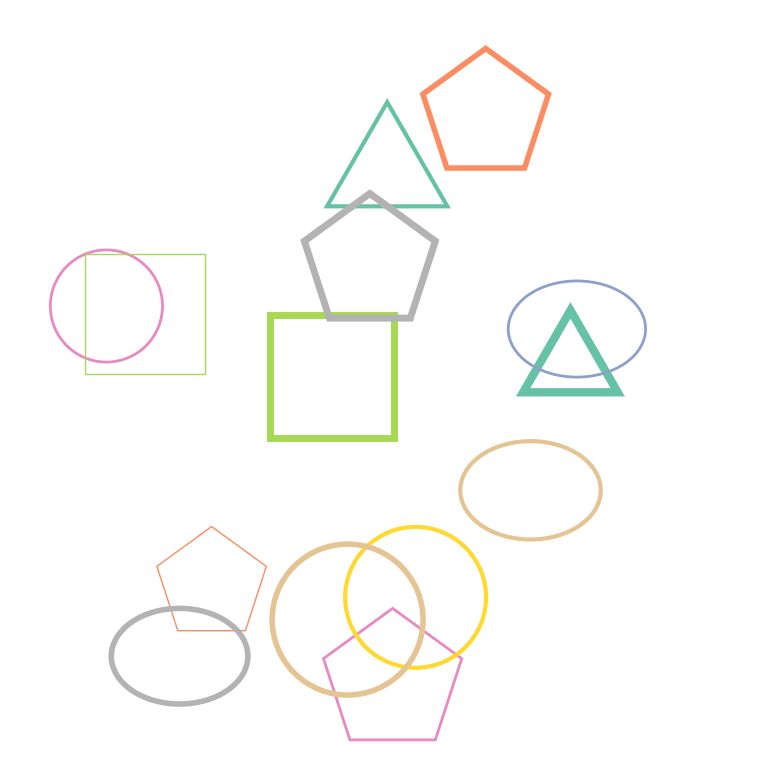[{"shape": "triangle", "thickness": 3, "radius": 0.35, "center": [0.741, 0.526]}, {"shape": "triangle", "thickness": 1.5, "radius": 0.45, "center": [0.503, 0.777]}, {"shape": "pentagon", "thickness": 0.5, "radius": 0.37, "center": [0.275, 0.241]}, {"shape": "pentagon", "thickness": 2, "radius": 0.43, "center": [0.631, 0.851]}, {"shape": "oval", "thickness": 1, "radius": 0.45, "center": [0.749, 0.573]}, {"shape": "circle", "thickness": 1, "radius": 0.36, "center": [0.138, 0.603]}, {"shape": "pentagon", "thickness": 1, "radius": 0.47, "center": [0.51, 0.116]}, {"shape": "square", "thickness": 2.5, "radius": 0.4, "center": [0.431, 0.511]}, {"shape": "square", "thickness": 0.5, "radius": 0.39, "center": [0.188, 0.592]}, {"shape": "circle", "thickness": 1.5, "radius": 0.46, "center": [0.54, 0.224]}, {"shape": "circle", "thickness": 2, "radius": 0.49, "center": [0.451, 0.195]}, {"shape": "oval", "thickness": 1.5, "radius": 0.46, "center": [0.689, 0.363]}, {"shape": "oval", "thickness": 2, "radius": 0.44, "center": [0.233, 0.148]}, {"shape": "pentagon", "thickness": 2.5, "radius": 0.45, "center": [0.48, 0.659]}]